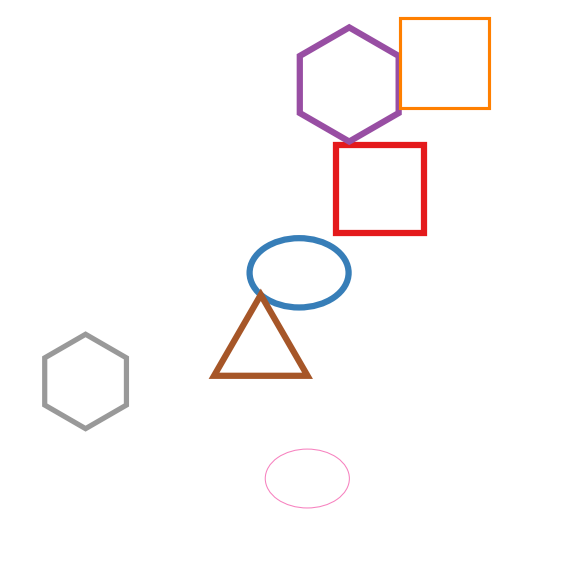[{"shape": "square", "thickness": 3, "radius": 0.38, "center": [0.658, 0.673]}, {"shape": "oval", "thickness": 3, "radius": 0.43, "center": [0.518, 0.527]}, {"shape": "hexagon", "thickness": 3, "radius": 0.49, "center": [0.605, 0.853]}, {"shape": "square", "thickness": 1.5, "radius": 0.39, "center": [0.77, 0.889]}, {"shape": "triangle", "thickness": 3, "radius": 0.47, "center": [0.452, 0.395]}, {"shape": "oval", "thickness": 0.5, "radius": 0.36, "center": [0.532, 0.171]}, {"shape": "hexagon", "thickness": 2.5, "radius": 0.41, "center": [0.148, 0.339]}]